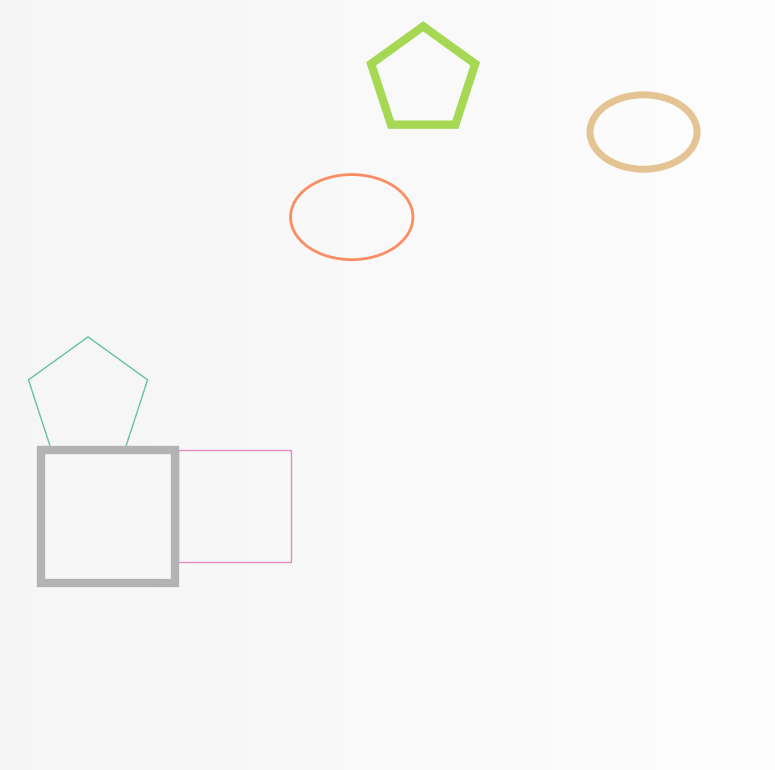[{"shape": "pentagon", "thickness": 0.5, "radius": 0.4, "center": [0.114, 0.482]}, {"shape": "oval", "thickness": 1, "radius": 0.39, "center": [0.454, 0.718]}, {"shape": "square", "thickness": 0.5, "radius": 0.37, "center": [0.303, 0.343]}, {"shape": "pentagon", "thickness": 3, "radius": 0.35, "center": [0.546, 0.895]}, {"shape": "oval", "thickness": 2.5, "radius": 0.35, "center": [0.83, 0.829]}, {"shape": "square", "thickness": 3, "radius": 0.43, "center": [0.139, 0.329]}]